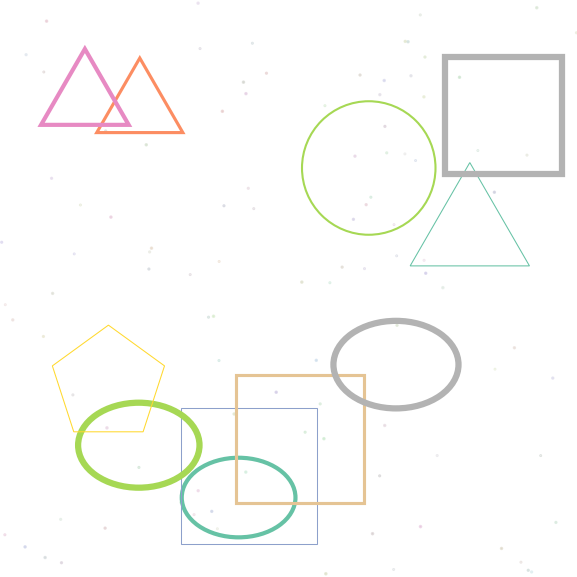[{"shape": "triangle", "thickness": 0.5, "radius": 0.6, "center": [0.814, 0.598]}, {"shape": "oval", "thickness": 2, "radius": 0.49, "center": [0.413, 0.138]}, {"shape": "triangle", "thickness": 1.5, "radius": 0.43, "center": [0.242, 0.813]}, {"shape": "square", "thickness": 0.5, "radius": 0.59, "center": [0.431, 0.176]}, {"shape": "triangle", "thickness": 2, "radius": 0.44, "center": [0.147, 0.827]}, {"shape": "oval", "thickness": 3, "radius": 0.53, "center": [0.24, 0.228]}, {"shape": "circle", "thickness": 1, "radius": 0.58, "center": [0.639, 0.708]}, {"shape": "pentagon", "thickness": 0.5, "radius": 0.51, "center": [0.188, 0.334]}, {"shape": "square", "thickness": 1.5, "radius": 0.55, "center": [0.52, 0.24]}, {"shape": "square", "thickness": 3, "radius": 0.51, "center": [0.872, 0.799]}, {"shape": "oval", "thickness": 3, "radius": 0.54, "center": [0.686, 0.368]}]